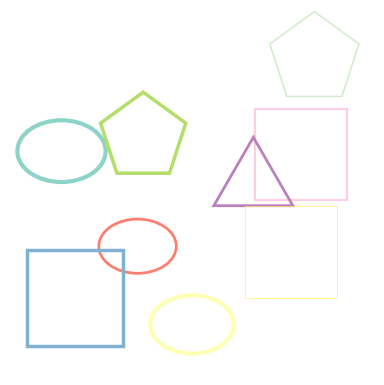[{"shape": "oval", "thickness": 3, "radius": 0.57, "center": [0.16, 0.607]}, {"shape": "oval", "thickness": 3, "radius": 0.54, "center": [0.499, 0.157]}, {"shape": "oval", "thickness": 2, "radius": 0.5, "center": [0.357, 0.36]}, {"shape": "square", "thickness": 2.5, "radius": 0.62, "center": [0.195, 0.226]}, {"shape": "pentagon", "thickness": 2.5, "radius": 0.58, "center": [0.372, 0.644]}, {"shape": "square", "thickness": 1.5, "radius": 0.59, "center": [0.782, 0.599]}, {"shape": "triangle", "thickness": 2, "radius": 0.59, "center": [0.658, 0.525]}, {"shape": "pentagon", "thickness": 1, "radius": 0.61, "center": [0.817, 0.848]}, {"shape": "square", "thickness": 0.5, "radius": 0.6, "center": [0.755, 0.345]}]